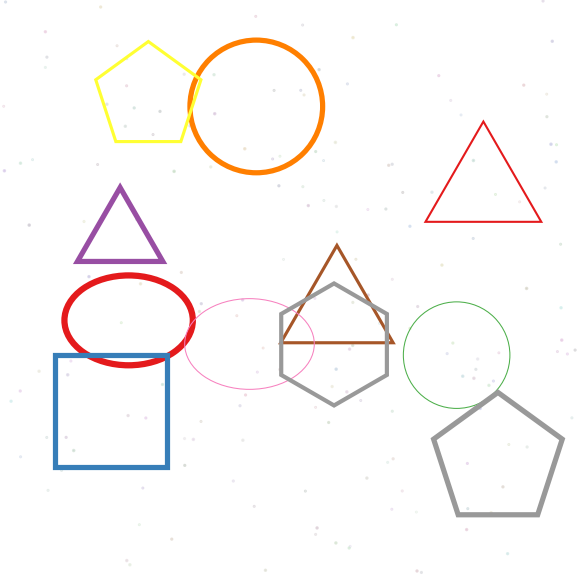[{"shape": "triangle", "thickness": 1, "radius": 0.58, "center": [0.837, 0.673]}, {"shape": "oval", "thickness": 3, "radius": 0.56, "center": [0.223, 0.444]}, {"shape": "square", "thickness": 2.5, "radius": 0.49, "center": [0.193, 0.287]}, {"shape": "circle", "thickness": 0.5, "radius": 0.46, "center": [0.791, 0.384]}, {"shape": "triangle", "thickness": 2.5, "radius": 0.43, "center": [0.208, 0.589]}, {"shape": "circle", "thickness": 2.5, "radius": 0.57, "center": [0.444, 0.815]}, {"shape": "pentagon", "thickness": 1.5, "radius": 0.48, "center": [0.257, 0.831]}, {"shape": "triangle", "thickness": 1.5, "radius": 0.56, "center": [0.583, 0.462]}, {"shape": "oval", "thickness": 0.5, "radius": 0.56, "center": [0.432, 0.403]}, {"shape": "hexagon", "thickness": 2, "radius": 0.53, "center": [0.578, 0.403]}, {"shape": "pentagon", "thickness": 2.5, "radius": 0.59, "center": [0.862, 0.203]}]